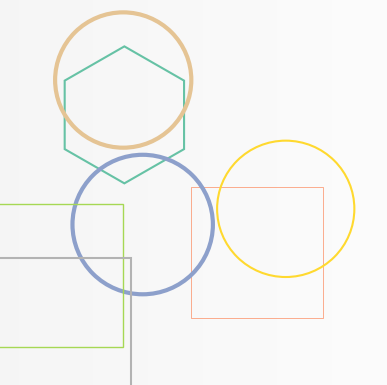[{"shape": "hexagon", "thickness": 1.5, "radius": 0.89, "center": [0.321, 0.702]}, {"shape": "square", "thickness": 0.5, "radius": 0.85, "center": [0.663, 0.345]}, {"shape": "circle", "thickness": 3, "radius": 0.91, "center": [0.368, 0.417]}, {"shape": "square", "thickness": 1, "radius": 0.93, "center": [0.131, 0.284]}, {"shape": "circle", "thickness": 1.5, "radius": 0.89, "center": [0.737, 0.458]}, {"shape": "circle", "thickness": 3, "radius": 0.88, "center": [0.318, 0.792]}, {"shape": "square", "thickness": 1.5, "radius": 0.9, "center": [0.159, 0.15]}]